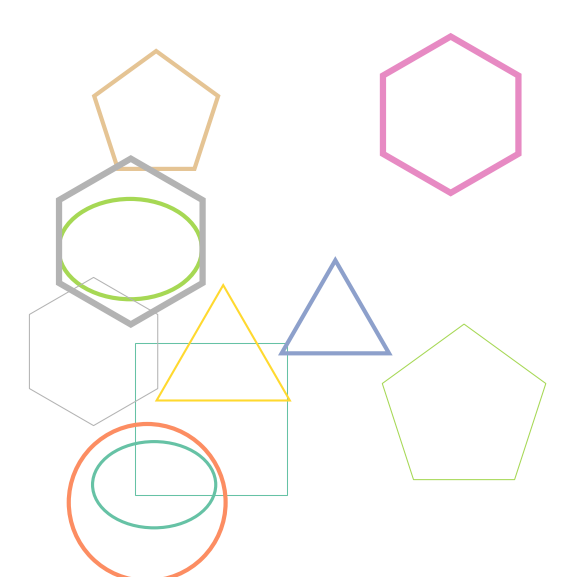[{"shape": "oval", "thickness": 1.5, "radius": 0.53, "center": [0.267, 0.16]}, {"shape": "square", "thickness": 0.5, "radius": 0.66, "center": [0.366, 0.274]}, {"shape": "circle", "thickness": 2, "radius": 0.68, "center": [0.255, 0.129]}, {"shape": "triangle", "thickness": 2, "radius": 0.54, "center": [0.581, 0.441]}, {"shape": "hexagon", "thickness": 3, "radius": 0.68, "center": [0.78, 0.801]}, {"shape": "pentagon", "thickness": 0.5, "radius": 0.74, "center": [0.804, 0.289]}, {"shape": "oval", "thickness": 2, "radius": 0.62, "center": [0.226, 0.568]}, {"shape": "triangle", "thickness": 1, "radius": 0.67, "center": [0.386, 0.372]}, {"shape": "pentagon", "thickness": 2, "radius": 0.56, "center": [0.27, 0.798]}, {"shape": "hexagon", "thickness": 3, "radius": 0.72, "center": [0.227, 0.581]}, {"shape": "hexagon", "thickness": 0.5, "radius": 0.64, "center": [0.162, 0.39]}]